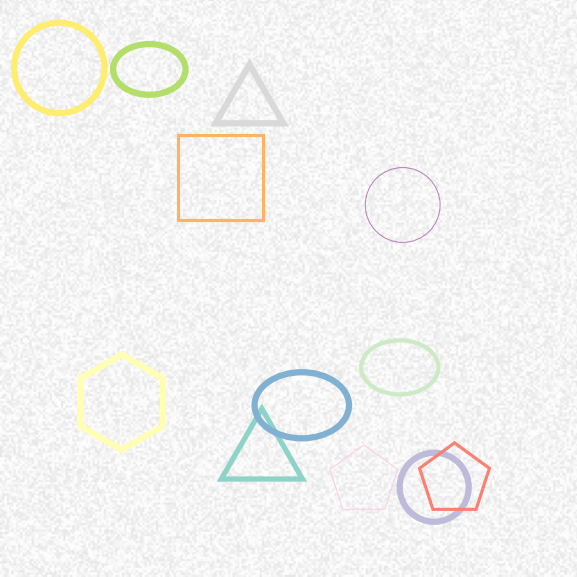[{"shape": "triangle", "thickness": 2.5, "radius": 0.41, "center": [0.454, 0.21]}, {"shape": "hexagon", "thickness": 3, "radius": 0.41, "center": [0.211, 0.303]}, {"shape": "circle", "thickness": 3, "radius": 0.3, "center": [0.752, 0.155]}, {"shape": "pentagon", "thickness": 1.5, "radius": 0.32, "center": [0.787, 0.169]}, {"shape": "oval", "thickness": 3, "radius": 0.41, "center": [0.523, 0.297]}, {"shape": "square", "thickness": 1.5, "radius": 0.37, "center": [0.382, 0.692]}, {"shape": "oval", "thickness": 3, "radius": 0.31, "center": [0.259, 0.879]}, {"shape": "pentagon", "thickness": 0.5, "radius": 0.31, "center": [0.63, 0.167]}, {"shape": "triangle", "thickness": 3, "radius": 0.34, "center": [0.432, 0.82]}, {"shape": "circle", "thickness": 0.5, "radius": 0.32, "center": [0.697, 0.644]}, {"shape": "oval", "thickness": 2, "radius": 0.33, "center": [0.692, 0.363]}, {"shape": "circle", "thickness": 3, "radius": 0.39, "center": [0.103, 0.882]}]